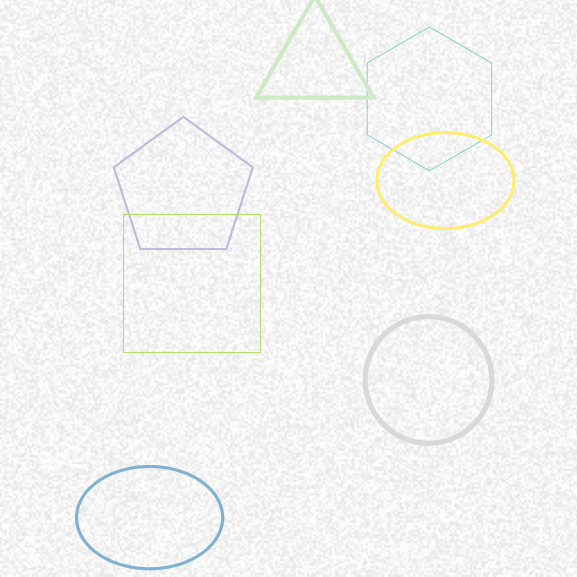[{"shape": "hexagon", "thickness": 0.5, "radius": 0.62, "center": [0.744, 0.828]}, {"shape": "pentagon", "thickness": 1, "radius": 0.63, "center": [0.317, 0.67]}, {"shape": "oval", "thickness": 1.5, "radius": 0.63, "center": [0.259, 0.103]}, {"shape": "square", "thickness": 0.5, "radius": 0.6, "center": [0.331, 0.51]}, {"shape": "circle", "thickness": 2.5, "radius": 0.55, "center": [0.742, 0.341]}, {"shape": "triangle", "thickness": 2, "radius": 0.59, "center": [0.545, 0.889]}, {"shape": "oval", "thickness": 1.5, "radius": 0.59, "center": [0.771, 0.686]}]